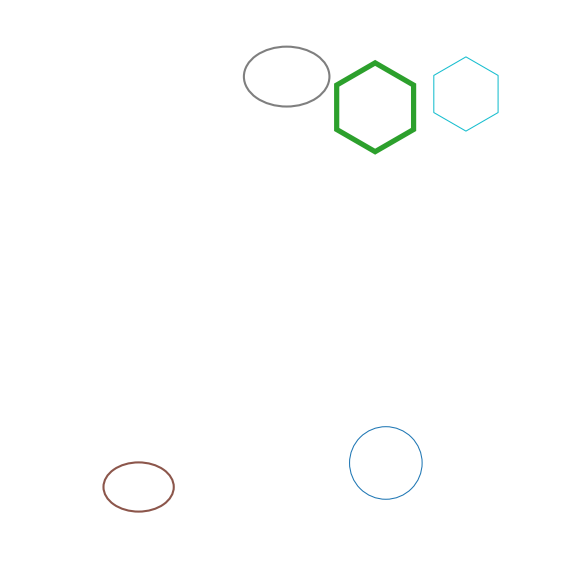[{"shape": "circle", "thickness": 0.5, "radius": 0.31, "center": [0.668, 0.197]}, {"shape": "hexagon", "thickness": 2.5, "radius": 0.38, "center": [0.65, 0.813]}, {"shape": "oval", "thickness": 1, "radius": 0.3, "center": [0.24, 0.156]}, {"shape": "oval", "thickness": 1, "radius": 0.37, "center": [0.496, 0.867]}, {"shape": "hexagon", "thickness": 0.5, "radius": 0.32, "center": [0.807, 0.836]}]